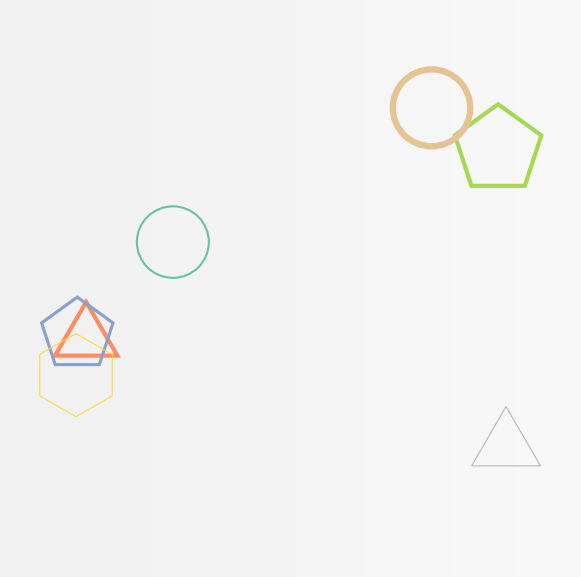[{"shape": "circle", "thickness": 1, "radius": 0.31, "center": [0.297, 0.58]}, {"shape": "triangle", "thickness": 2, "radius": 0.31, "center": [0.148, 0.414]}, {"shape": "pentagon", "thickness": 1.5, "radius": 0.32, "center": [0.133, 0.42]}, {"shape": "pentagon", "thickness": 2, "radius": 0.39, "center": [0.857, 0.741]}, {"shape": "hexagon", "thickness": 0.5, "radius": 0.36, "center": [0.131, 0.35]}, {"shape": "circle", "thickness": 3, "radius": 0.33, "center": [0.742, 0.812]}, {"shape": "triangle", "thickness": 0.5, "radius": 0.34, "center": [0.871, 0.227]}]